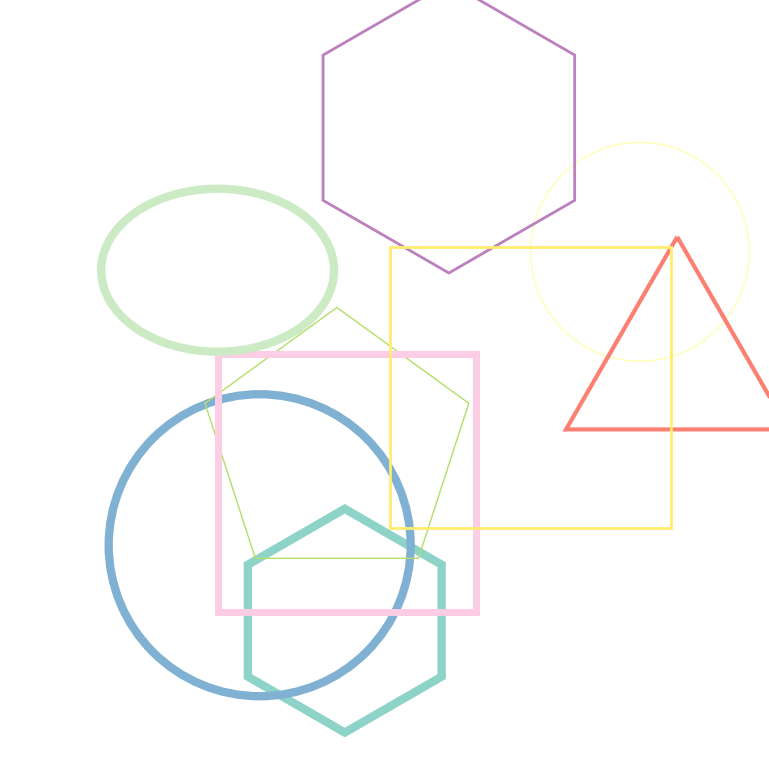[{"shape": "hexagon", "thickness": 3, "radius": 0.73, "center": [0.448, 0.194]}, {"shape": "circle", "thickness": 0.5, "radius": 0.71, "center": [0.831, 0.673]}, {"shape": "triangle", "thickness": 1.5, "radius": 0.83, "center": [0.879, 0.526]}, {"shape": "circle", "thickness": 3, "radius": 0.98, "center": [0.337, 0.292]}, {"shape": "pentagon", "thickness": 0.5, "radius": 0.9, "center": [0.438, 0.421]}, {"shape": "square", "thickness": 2.5, "radius": 0.84, "center": [0.451, 0.373]}, {"shape": "hexagon", "thickness": 1, "radius": 0.94, "center": [0.583, 0.834]}, {"shape": "oval", "thickness": 3, "radius": 0.76, "center": [0.283, 0.649]}, {"shape": "square", "thickness": 1, "radius": 0.91, "center": [0.689, 0.497]}]